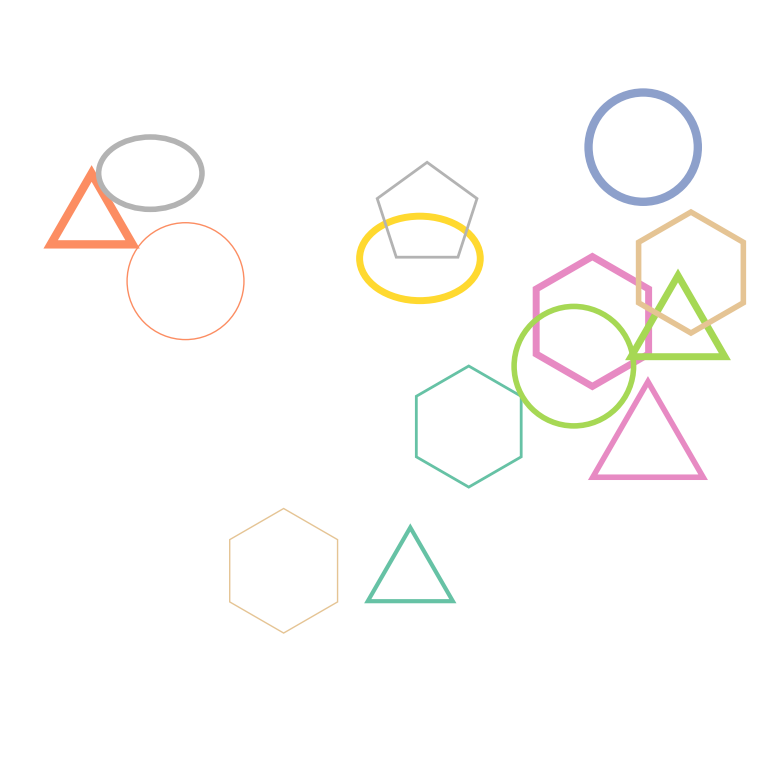[{"shape": "triangle", "thickness": 1.5, "radius": 0.32, "center": [0.533, 0.251]}, {"shape": "hexagon", "thickness": 1, "radius": 0.39, "center": [0.609, 0.446]}, {"shape": "circle", "thickness": 0.5, "radius": 0.38, "center": [0.241, 0.635]}, {"shape": "triangle", "thickness": 3, "radius": 0.31, "center": [0.119, 0.713]}, {"shape": "circle", "thickness": 3, "radius": 0.35, "center": [0.835, 0.809]}, {"shape": "hexagon", "thickness": 2.5, "radius": 0.42, "center": [0.769, 0.582]}, {"shape": "triangle", "thickness": 2, "radius": 0.41, "center": [0.841, 0.422]}, {"shape": "circle", "thickness": 2, "radius": 0.39, "center": [0.745, 0.524]}, {"shape": "triangle", "thickness": 2.5, "radius": 0.35, "center": [0.881, 0.572]}, {"shape": "oval", "thickness": 2.5, "radius": 0.39, "center": [0.545, 0.664]}, {"shape": "hexagon", "thickness": 0.5, "radius": 0.4, "center": [0.368, 0.259]}, {"shape": "hexagon", "thickness": 2, "radius": 0.39, "center": [0.897, 0.646]}, {"shape": "oval", "thickness": 2, "radius": 0.34, "center": [0.195, 0.775]}, {"shape": "pentagon", "thickness": 1, "radius": 0.34, "center": [0.555, 0.721]}]